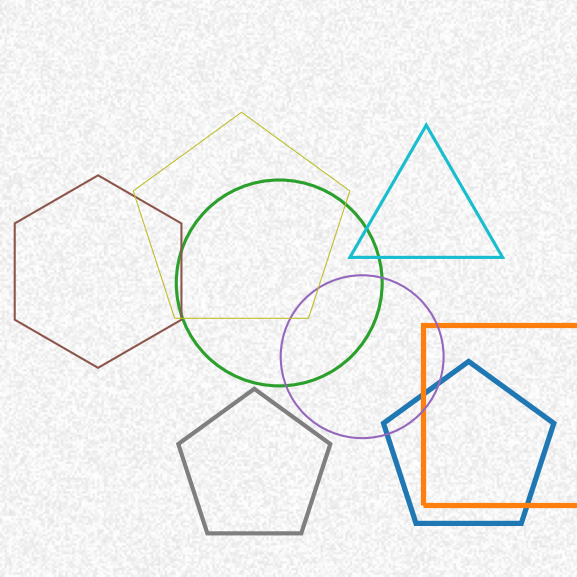[{"shape": "pentagon", "thickness": 2.5, "radius": 0.78, "center": [0.812, 0.218]}, {"shape": "square", "thickness": 2.5, "radius": 0.78, "center": [0.888, 0.281]}, {"shape": "circle", "thickness": 1.5, "radius": 0.89, "center": [0.483, 0.509]}, {"shape": "circle", "thickness": 1, "radius": 0.71, "center": [0.627, 0.381]}, {"shape": "hexagon", "thickness": 1, "radius": 0.83, "center": [0.17, 0.529]}, {"shape": "pentagon", "thickness": 2, "radius": 0.69, "center": [0.44, 0.187]}, {"shape": "pentagon", "thickness": 0.5, "radius": 0.99, "center": [0.418, 0.608]}, {"shape": "triangle", "thickness": 1.5, "radius": 0.76, "center": [0.738, 0.63]}]